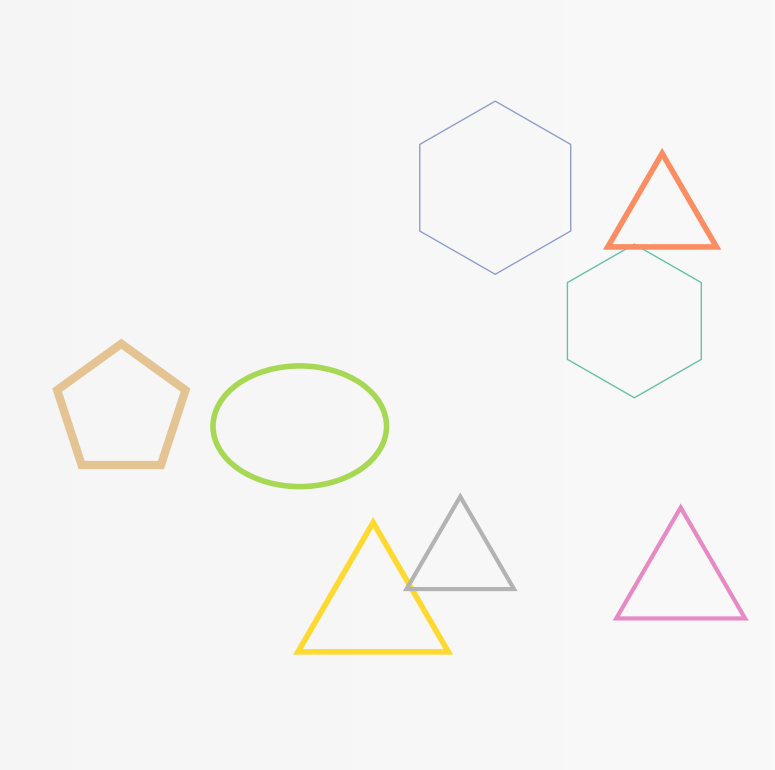[{"shape": "hexagon", "thickness": 0.5, "radius": 0.5, "center": [0.819, 0.583]}, {"shape": "triangle", "thickness": 2, "radius": 0.4, "center": [0.854, 0.72]}, {"shape": "hexagon", "thickness": 0.5, "radius": 0.56, "center": [0.639, 0.756]}, {"shape": "triangle", "thickness": 1.5, "radius": 0.48, "center": [0.878, 0.245]}, {"shape": "oval", "thickness": 2, "radius": 0.56, "center": [0.387, 0.446]}, {"shape": "triangle", "thickness": 2, "radius": 0.56, "center": [0.481, 0.209]}, {"shape": "pentagon", "thickness": 3, "radius": 0.44, "center": [0.157, 0.467]}, {"shape": "triangle", "thickness": 1.5, "radius": 0.4, "center": [0.594, 0.275]}]